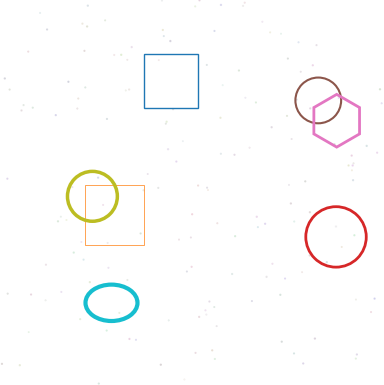[{"shape": "square", "thickness": 1, "radius": 0.35, "center": [0.444, 0.79]}, {"shape": "square", "thickness": 0.5, "radius": 0.39, "center": [0.297, 0.441]}, {"shape": "circle", "thickness": 2, "radius": 0.39, "center": [0.873, 0.385]}, {"shape": "circle", "thickness": 1.5, "radius": 0.3, "center": [0.827, 0.739]}, {"shape": "hexagon", "thickness": 2, "radius": 0.34, "center": [0.875, 0.686]}, {"shape": "circle", "thickness": 2.5, "radius": 0.32, "center": [0.24, 0.49]}, {"shape": "oval", "thickness": 3, "radius": 0.34, "center": [0.29, 0.213]}]